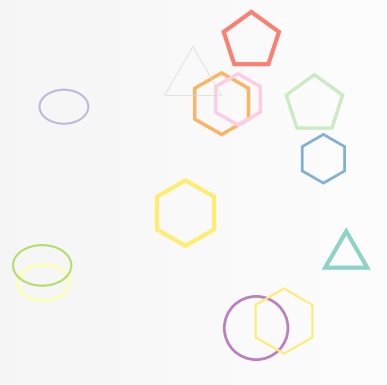[{"shape": "triangle", "thickness": 3, "radius": 0.31, "center": [0.893, 0.336]}, {"shape": "oval", "thickness": 2, "radius": 0.33, "center": [0.112, 0.266]}, {"shape": "oval", "thickness": 1.5, "radius": 0.32, "center": [0.165, 0.723]}, {"shape": "pentagon", "thickness": 3, "radius": 0.37, "center": [0.649, 0.894]}, {"shape": "hexagon", "thickness": 2, "radius": 0.32, "center": [0.835, 0.588]}, {"shape": "hexagon", "thickness": 2.5, "radius": 0.4, "center": [0.572, 0.731]}, {"shape": "oval", "thickness": 1.5, "radius": 0.38, "center": [0.109, 0.311]}, {"shape": "hexagon", "thickness": 2.5, "radius": 0.33, "center": [0.614, 0.742]}, {"shape": "triangle", "thickness": 0.5, "radius": 0.42, "center": [0.498, 0.794]}, {"shape": "circle", "thickness": 2, "radius": 0.41, "center": [0.661, 0.148]}, {"shape": "pentagon", "thickness": 2.5, "radius": 0.38, "center": [0.811, 0.729]}, {"shape": "hexagon", "thickness": 1.5, "radius": 0.42, "center": [0.733, 0.166]}, {"shape": "hexagon", "thickness": 3, "radius": 0.43, "center": [0.479, 0.447]}]